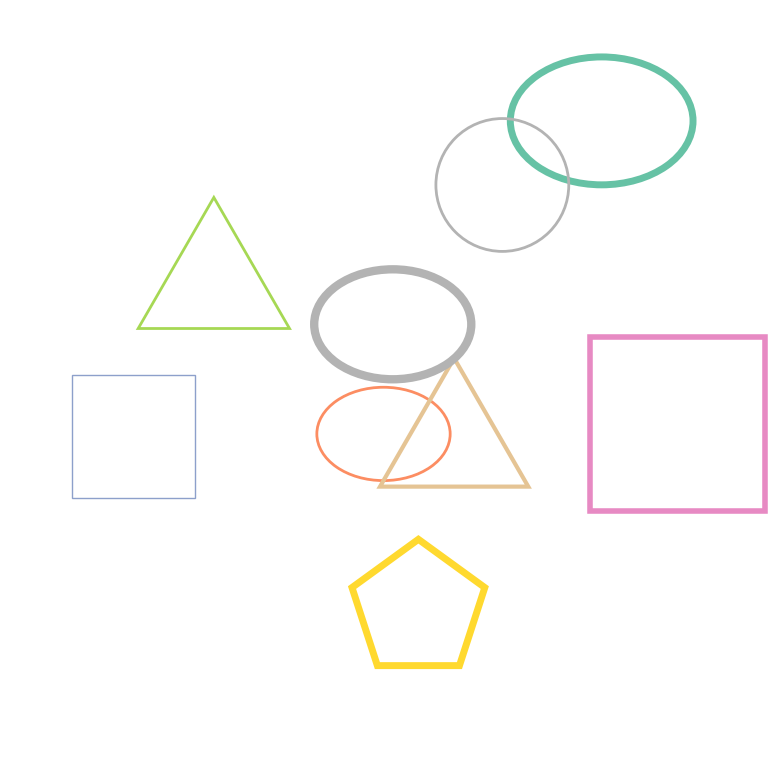[{"shape": "oval", "thickness": 2.5, "radius": 0.59, "center": [0.781, 0.843]}, {"shape": "oval", "thickness": 1, "radius": 0.43, "center": [0.498, 0.436]}, {"shape": "square", "thickness": 0.5, "radius": 0.4, "center": [0.174, 0.433]}, {"shape": "square", "thickness": 2, "radius": 0.57, "center": [0.88, 0.449]}, {"shape": "triangle", "thickness": 1, "radius": 0.57, "center": [0.278, 0.63]}, {"shape": "pentagon", "thickness": 2.5, "radius": 0.45, "center": [0.543, 0.209]}, {"shape": "triangle", "thickness": 1.5, "radius": 0.56, "center": [0.59, 0.424]}, {"shape": "circle", "thickness": 1, "radius": 0.43, "center": [0.652, 0.76]}, {"shape": "oval", "thickness": 3, "radius": 0.51, "center": [0.51, 0.579]}]